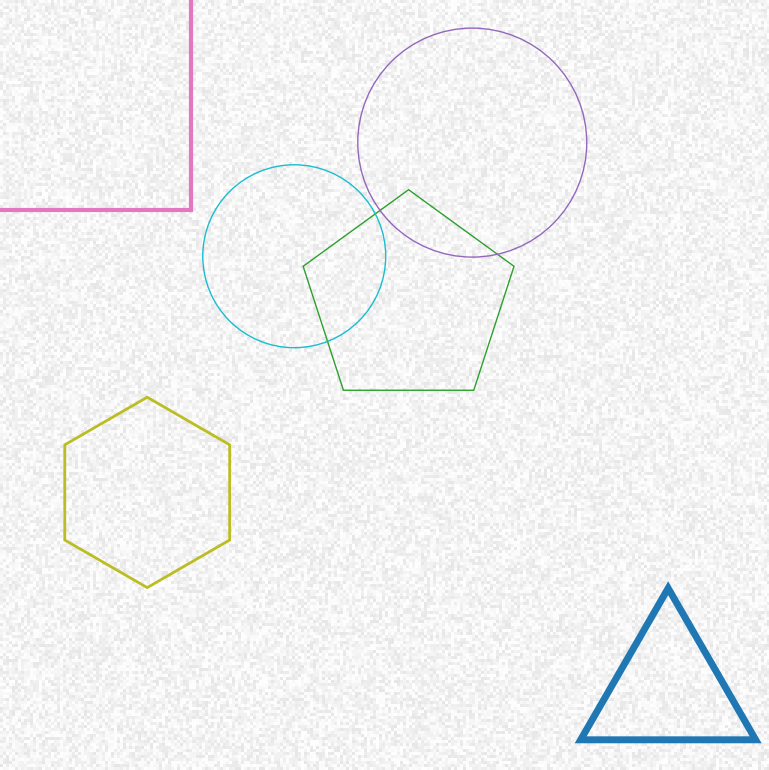[{"shape": "triangle", "thickness": 2.5, "radius": 0.66, "center": [0.868, 0.105]}, {"shape": "pentagon", "thickness": 0.5, "radius": 0.72, "center": [0.531, 0.61]}, {"shape": "circle", "thickness": 0.5, "radius": 0.74, "center": [0.613, 0.815]}, {"shape": "square", "thickness": 1.5, "radius": 0.69, "center": [0.11, 0.865]}, {"shape": "hexagon", "thickness": 1, "radius": 0.62, "center": [0.191, 0.361]}, {"shape": "circle", "thickness": 0.5, "radius": 0.59, "center": [0.382, 0.667]}]